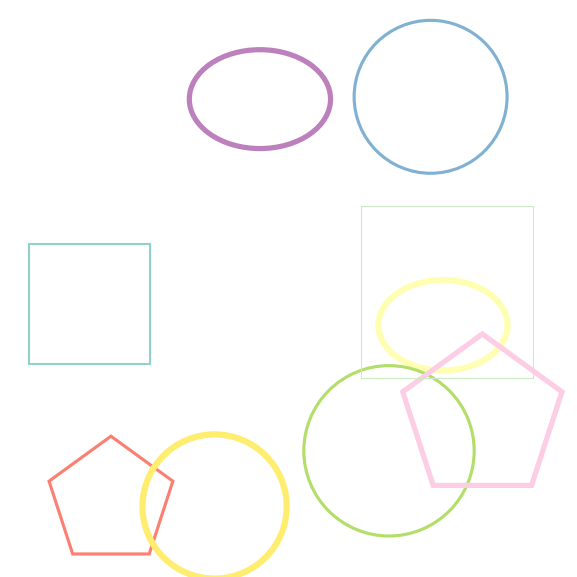[{"shape": "square", "thickness": 1, "radius": 0.52, "center": [0.155, 0.473]}, {"shape": "oval", "thickness": 3, "radius": 0.56, "center": [0.767, 0.436]}, {"shape": "pentagon", "thickness": 1.5, "radius": 0.56, "center": [0.192, 0.131]}, {"shape": "circle", "thickness": 1.5, "radius": 0.66, "center": [0.746, 0.832]}, {"shape": "circle", "thickness": 1.5, "radius": 0.74, "center": [0.674, 0.219]}, {"shape": "pentagon", "thickness": 2.5, "radius": 0.72, "center": [0.835, 0.276]}, {"shape": "oval", "thickness": 2.5, "radius": 0.61, "center": [0.45, 0.827]}, {"shape": "square", "thickness": 0.5, "radius": 0.74, "center": [0.774, 0.493]}, {"shape": "circle", "thickness": 3, "radius": 0.62, "center": [0.372, 0.122]}]